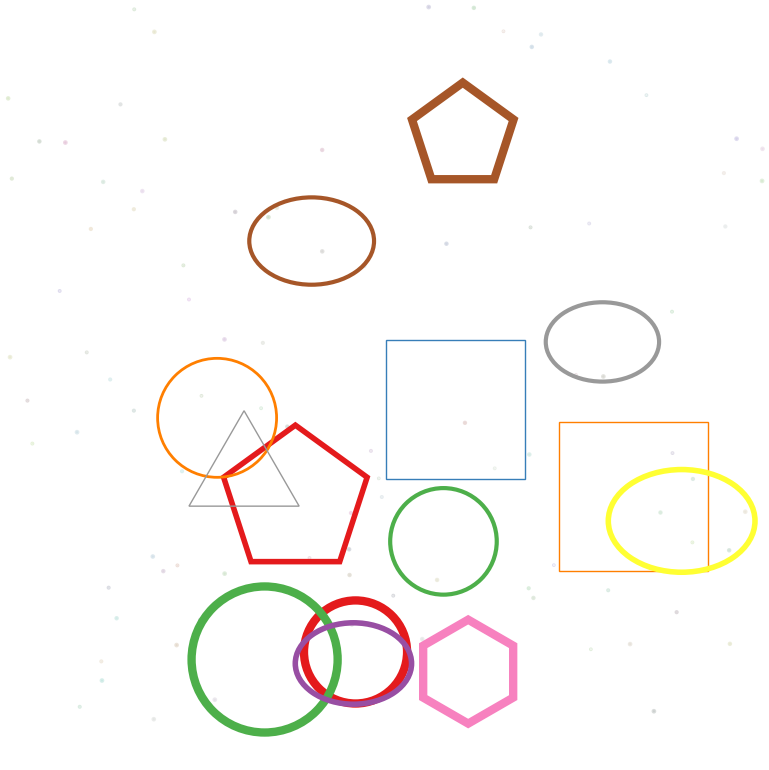[{"shape": "circle", "thickness": 3, "radius": 0.33, "center": [0.462, 0.153]}, {"shape": "pentagon", "thickness": 2, "radius": 0.49, "center": [0.384, 0.35]}, {"shape": "square", "thickness": 0.5, "radius": 0.45, "center": [0.591, 0.468]}, {"shape": "circle", "thickness": 3, "radius": 0.47, "center": [0.344, 0.144]}, {"shape": "circle", "thickness": 1.5, "radius": 0.35, "center": [0.576, 0.297]}, {"shape": "oval", "thickness": 2, "radius": 0.38, "center": [0.459, 0.138]}, {"shape": "circle", "thickness": 1, "radius": 0.39, "center": [0.282, 0.457]}, {"shape": "square", "thickness": 0.5, "radius": 0.49, "center": [0.823, 0.355]}, {"shape": "oval", "thickness": 2, "radius": 0.48, "center": [0.885, 0.324]}, {"shape": "pentagon", "thickness": 3, "radius": 0.35, "center": [0.601, 0.823]}, {"shape": "oval", "thickness": 1.5, "radius": 0.41, "center": [0.405, 0.687]}, {"shape": "hexagon", "thickness": 3, "radius": 0.34, "center": [0.608, 0.128]}, {"shape": "oval", "thickness": 1.5, "radius": 0.37, "center": [0.782, 0.556]}, {"shape": "triangle", "thickness": 0.5, "radius": 0.41, "center": [0.317, 0.384]}]